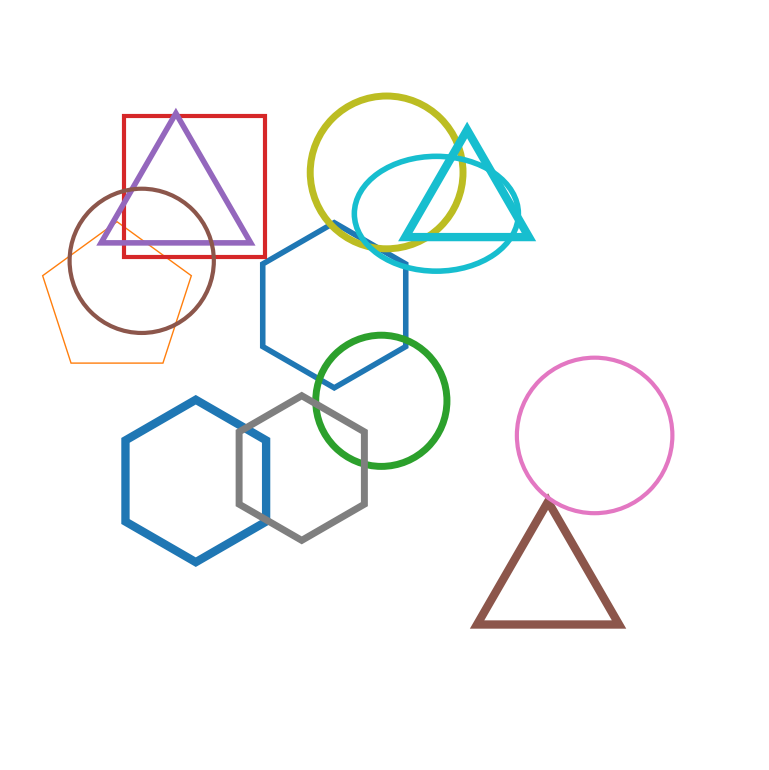[{"shape": "hexagon", "thickness": 2, "radius": 0.54, "center": [0.434, 0.604]}, {"shape": "hexagon", "thickness": 3, "radius": 0.53, "center": [0.254, 0.375]}, {"shape": "pentagon", "thickness": 0.5, "radius": 0.51, "center": [0.152, 0.611]}, {"shape": "circle", "thickness": 2.5, "radius": 0.43, "center": [0.495, 0.479]}, {"shape": "square", "thickness": 1.5, "radius": 0.46, "center": [0.252, 0.758]}, {"shape": "triangle", "thickness": 2, "radius": 0.56, "center": [0.228, 0.741]}, {"shape": "triangle", "thickness": 3, "radius": 0.53, "center": [0.712, 0.242]}, {"shape": "circle", "thickness": 1.5, "radius": 0.47, "center": [0.184, 0.661]}, {"shape": "circle", "thickness": 1.5, "radius": 0.5, "center": [0.772, 0.435]}, {"shape": "hexagon", "thickness": 2.5, "radius": 0.47, "center": [0.392, 0.392]}, {"shape": "circle", "thickness": 2.5, "radius": 0.5, "center": [0.502, 0.776]}, {"shape": "oval", "thickness": 2, "radius": 0.53, "center": [0.567, 0.722]}, {"shape": "triangle", "thickness": 3, "radius": 0.46, "center": [0.607, 0.738]}]